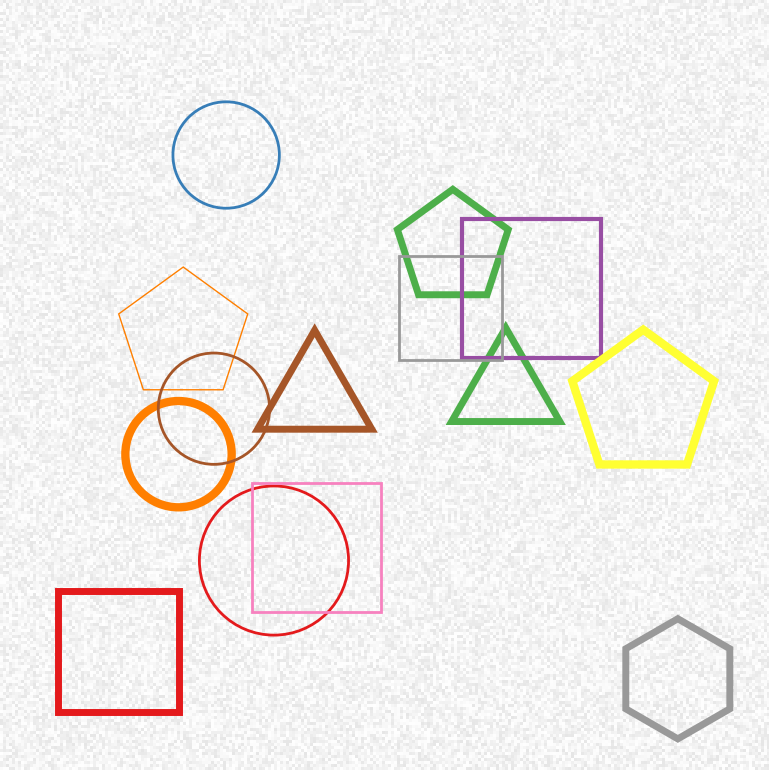[{"shape": "circle", "thickness": 1, "radius": 0.48, "center": [0.356, 0.272]}, {"shape": "square", "thickness": 2.5, "radius": 0.39, "center": [0.154, 0.154]}, {"shape": "circle", "thickness": 1, "radius": 0.35, "center": [0.294, 0.799]}, {"shape": "pentagon", "thickness": 2.5, "radius": 0.38, "center": [0.588, 0.678]}, {"shape": "triangle", "thickness": 2.5, "radius": 0.41, "center": [0.657, 0.493]}, {"shape": "square", "thickness": 1.5, "radius": 0.45, "center": [0.69, 0.625]}, {"shape": "circle", "thickness": 3, "radius": 0.35, "center": [0.232, 0.41]}, {"shape": "pentagon", "thickness": 0.5, "radius": 0.44, "center": [0.238, 0.565]}, {"shape": "pentagon", "thickness": 3, "radius": 0.48, "center": [0.835, 0.475]}, {"shape": "circle", "thickness": 1, "radius": 0.36, "center": [0.278, 0.469]}, {"shape": "triangle", "thickness": 2.5, "radius": 0.43, "center": [0.409, 0.485]}, {"shape": "square", "thickness": 1, "radius": 0.42, "center": [0.411, 0.289]}, {"shape": "hexagon", "thickness": 2.5, "radius": 0.39, "center": [0.88, 0.118]}, {"shape": "square", "thickness": 1, "radius": 0.34, "center": [0.585, 0.6]}]